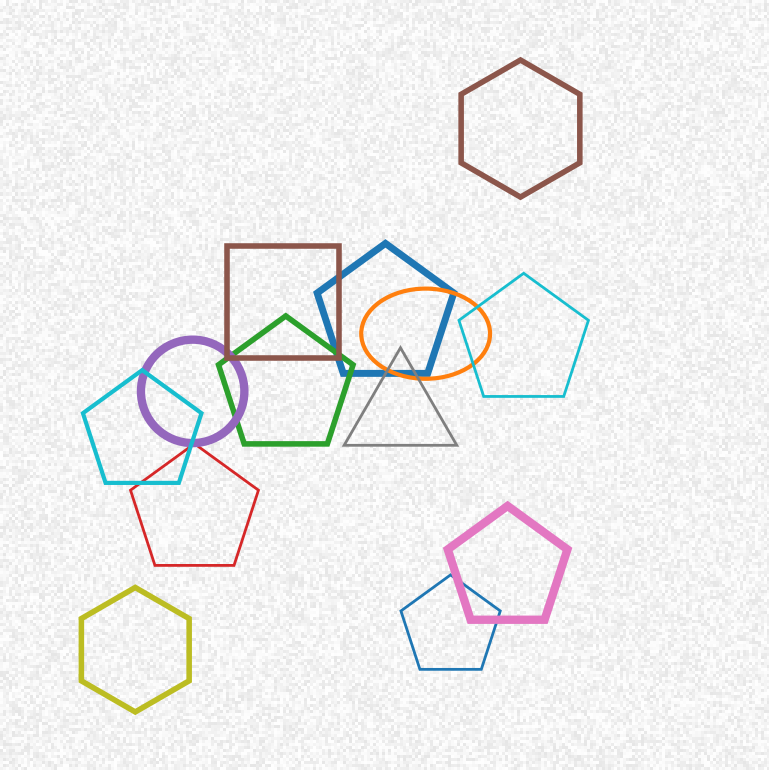[{"shape": "pentagon", "thickness": 2.5, "radius": 0.47, "center": [0.501, 0.591]}, {"shape": "pentagon", "thickness": 1, "radius": 0.34, "center": [0.585, 0.186]}, {"shape": "oval", "thickness": 1.5, "radius": 0.42, "center": [0.553, 0.567]}, {"shape": "pentagon", "thickness": 2, "radius": 0.46, "center": [0.371, 0.498]}, {"shape": "pentagon", "thickness": 1, "radius": 0.44, "center": [0.253, 0.336]}, {"shape": "circle", "thickness": 3, "radius": 0.34, "center": [0.25, 0.492]}, {"shape": "hexagon", "thickness": 2, "radius": 0.44, "center": [0.676, 0.833]}, {"shape": "square", "thickness": 2, "radius": 0.37, "center": [0.368, 0.608]}, {"shape": "pentagon", "thickness": 3, "radius": 0.41, "center": [0.659, 0.261]}, {"shape": "triangle", "thickness": 1, "radius": 0.42, "center": [0.52, 0.464]}, {"shape": "hexagon", "thickness": 2, "radius": 0.4, "center": [0.176, 0.156]}, {"shape": "pentagon", "thickness": 1, "radius": 0.44, "center": [0.68, 0.557]}, {"shape": "pentagon", "thickness": 1.5, "radius": 0.4, "center": [0.185, 0.438]}]